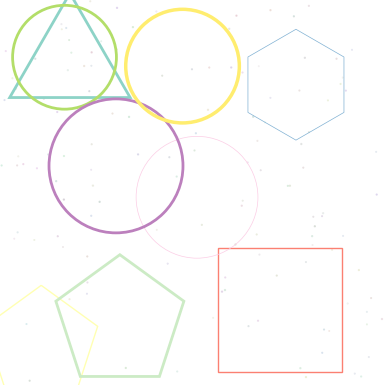[{"shape": "triangle", "thickness": 2, "radius": 0.9, "center": [0.182, 0.837]}, {"shape": "pentagon", "thickness": 1, "radius": 0.77, "center": [0.107, 0.105]}, {"shape": "square", "thickness": 1, "radius": 0.8, "center": [0.727, 0.195]}, {"shape": "hexagon", "thickness": 0.5, "radius": 0.72, "center": [0.769, 0.78]}, {"shape": "circle", "thickness": 2, "radius": 0.67, "center": [0.168, 0.851]}, {"shape": "circle", "thickness": 0.5, "radius": 0.79, "center": [0.512, 0.488]}, {"shape": "circle", "thickness": 2, "radius": 0.87, "center": [0.301, 0.569]}, {"shape": "pentagon", "thickness": 2, "radius": 0.87, "center": [0.311, 0.164]}, {"shape": "circle", "thickness": 2.5, "radius": 0.74, "center": [0.474, 0.828]}]